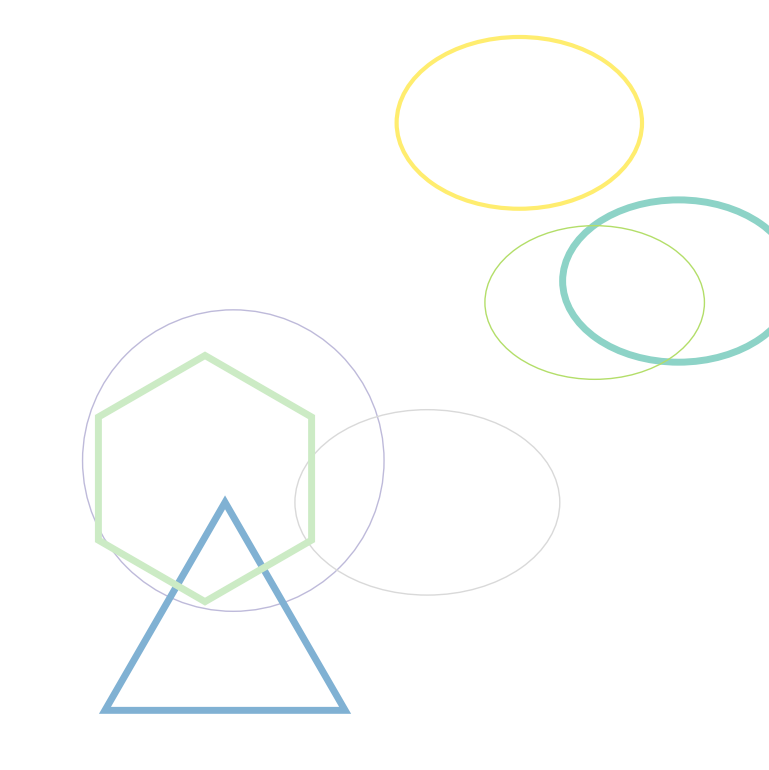[{"shape": "oval", "thickness": 2.5, "radius": 0.75, "center": [0.881, 0.635]}, {"shape": "circle", "thickness": 0.5, "radius": 0.98, "center": [0.303, 0.402]}, {"shape": "triangle", "thickness": 2.5, "radius": 0.9, "center": [0.292, 0.168]}, {"shape": "oval", "thickness": 0.5, "radius": 0.71, "center": [0.772, 0.607]}, {"shape": "oval", "thickness": 0.5, "radius": 0.86, "center": [0.555, 0.348]}, {"shape": "hexagon", "thickness": 2.5, "radius": 0.8, "center": [0.266, 0.378]}, {"shape": "oval", "thickness": 1.5, "radius": 0.8, "center": [0.674, 0.84]}]